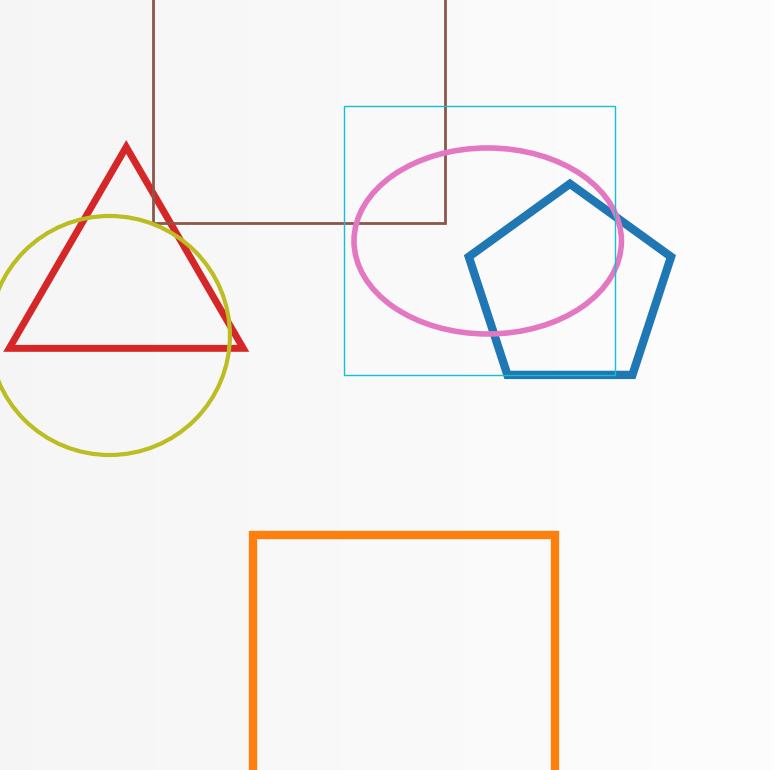[{"shape": "pentagon", "thickness": 3, "radius": 0.69, "center": [0.735, 0.624]}, {"shape": "square", "thickness": 3, "radius": 0.97, "center": [0.521, 0.111]}, {"shape": "triangle", "thickness": 2.5, "radius": 0.87, "center": [0.163, 0.635]}, {"shape": "square", "thickness": 1, "radius": 0.94, "center": [0.385, 0.898]}, {"shape": "oval", "thickness": 2, "radius": 0.86, "center": [0.629, 0.687]}, {"shape": "circle", "thickness": 1.5, "radius": 0.78, "center": [0.141, 0.564]}, {"shape": "square", "thickness": 0.5, "radius": 0.87, "center": [0.619, 0.687]}]